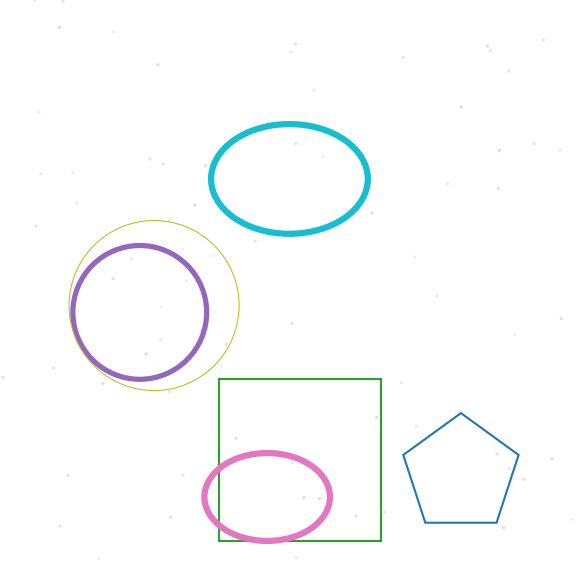[{"shape": "pentagon", "thickness": 1, "radius": 0.52, "center": [0.798, 0.179]}, {"shape": "square", "thickness": 1, "radius": 0.7, "center": [0.52, 0.203]}, {"shape": "circle", "thickness": 2.5, "radius": 0.58, "center": [0.242, 0.458]}, {"shape": "oval", "thickness": 3, "radius": 0.54, "center": [0.463, 0.139]}, {"shape": "circle", "thickness": 0.5, "radius": 0.74, "center": [0.267, 0.47]}, {"shape": "oval", "thickness": 3, "radius": 0.68, "center": [0.501, 0.689]}]